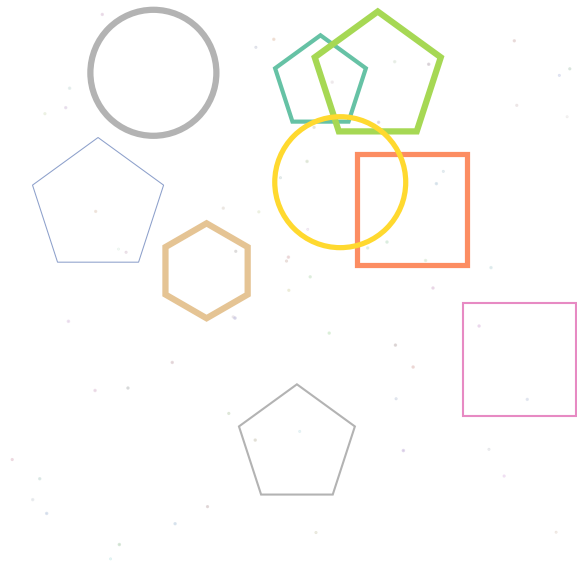[{"shape": "pentagon", "thickness": 2, "radius": 0.41, "center": [0.555, 0.855]}, {"shape": "square", "thickness": 2.5, "radius": 0.48, "center": [0.713, 0.636]}, {"shape": "pentagon", "thickness": 0.5, "radius": 0.6, "center": [0.17, 0.642]}, {"shape": "square", "thickness": 1, "radius": 0.49, "center": [0.899, 0.377]}, {"shape": "pentagon", "thickness": 3, "radius": 0.57, "center": [0.654, 0.864]}, {"shape": "circle", "thickness": 2.5, "radius": 0.57, "center": [0.589, 0.684]}, {"shape": "hexagon", "thickness": 3, "radius": 0.41, "center": [0.358, 0.53]}, {"shape": "circle", "thickness": 3, "radius": 0.55, "center": [0.266, 0.873]}, {"shape": "pentagon", "thickness": 1, "radius": 0.53, "center": [0.514, 0.228]}]